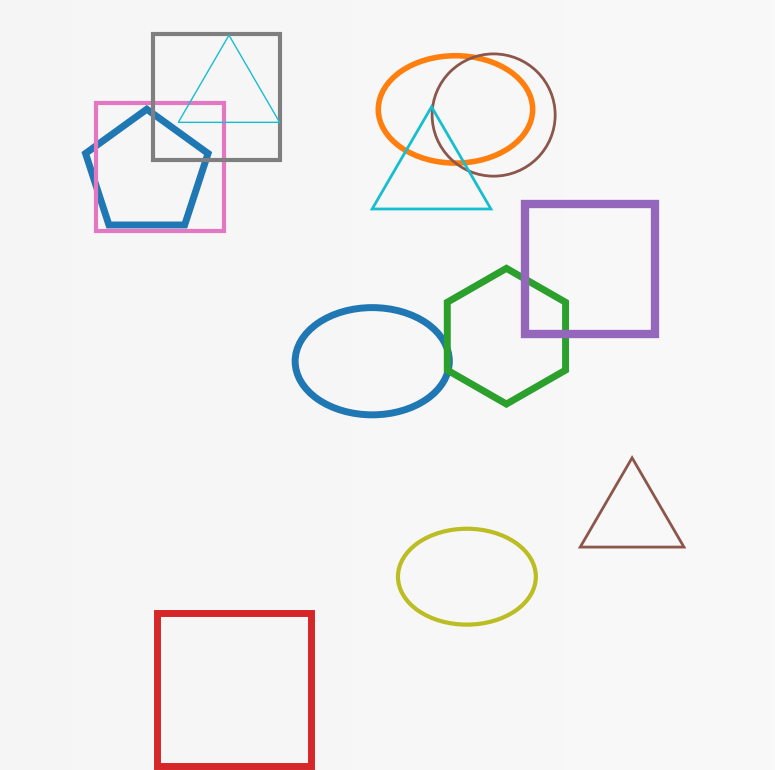[{"shape": "pentagon", "thickness": 2.5, "radius": 0.42, "center": [0.189, 0.775]}, {"shape": "oval", "thickness": 2.5, "radius": 0.5, "center": [0.48, 0.531]}, {"shape": "oval", "thickness": 2, "radius": 0.5, "center": [0.588, 0.858]}, {"shape": "hexagon", "thickness": 2.5, "radius": 0.44, "center": [0.653, 0.563]}, {"shape": "square", "thickness": 2.5, "radius": 0.5, "center": [0.302, 0.104]}, {"shape": "square", "thickness": 3, "radius": 0.42, "center": [0.761, 0.651]}, {"shape": "triangle", "thickness": 1, "radius": 0.39, "center": [0.816, 0.328]}, {"shape": "circle", "thickness": 1, "radius": 0.4, "center": [0.637, 0.851]}, {"shape": "square", "thickness": 1.5, "radius": 0.41, "center": [0.207, 0.783]}, {"shape": "square", "thickness": 1.5, "radius": 0.41, "center": [0.279, 0.874]}, {"shape": "oval", "thickness": 1.5, "radius": 0.44, "center": [0.602, 0.251]}, {"shape": "triangle", "thickness": 1, "radius": 0.44, "center": [0.557, 0.773]}, {"shape": "triangle", "thickness": 0.5, "radius": 0.38, "center": [0.295, 0.879]}]